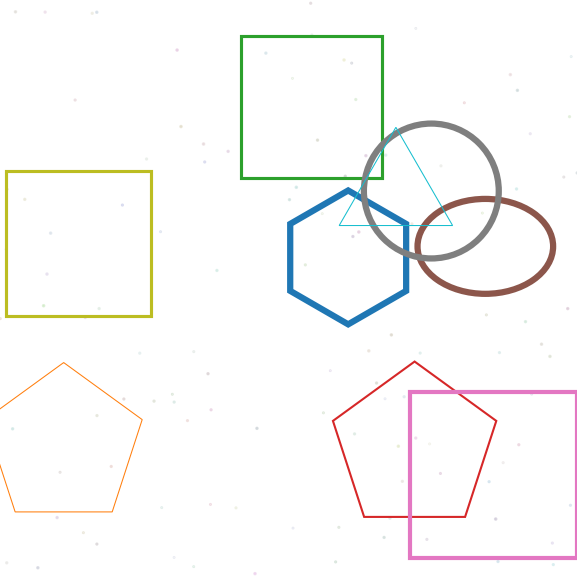[{"shape": "hexagon", "thickness": 3, "radius": 0.58, "center": [0.603, 0.553]}, {"shape": "pentagon", "thickness": 0.5, "radius": 0.71, "center": [0.11, 0.228]}, {"shape": "square", "thickness": 1.5, "radius": 0.61, "center": [0.54, 0.813]}, {"shape": "pentagon", "thickness": 1, "radius": 0.74, "center": [0.718, 0.224]}, {"shape": "oval", "thickness": 3, "radius": 0.59, "center": [0.84, 0.573]}, {"shape": "square", "thickness": 2, "radius": 0.72, "center": [0.855, 0.176]}, {"shape": "circle", "thickness": 3, "radius": 0.58, "center": [0.747, 0.668]}, {"shape": "square", "thickness": 1.5, "radius": 0.63, "center": [0.136, 0.577]}, {"shape": "triangle", "thickness": 0.5, "radius": 0.57, "center": [0.686, 0.665]}]